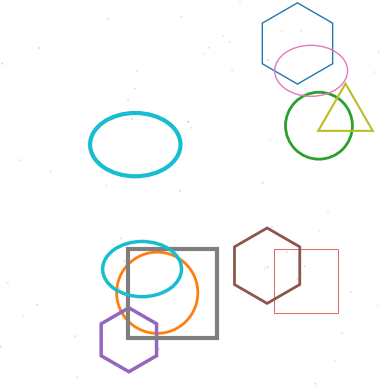[{"shape": "hexagon", "thickness": 1, "radius": 0.53, "center": [0.773, 0.887]}, {"shape": "circle", "thickness": 2, "radius": 0.53, "center": [0.408, 0.24]}, {"shape": "circle", "thickness": 2, "radius": 0.43, "center": [0.828, 0.674]}, {"shape": "square", "thickness": 0.5, "radius": 0.41, "center": [0.795, 0.269]}, {"shape": "hexagon", "thickness": 2.5, "radius": 0.42, "center": [0.335, 0.117]}, {"shape": "hexagon", "thickness": 2, "radius": 0.49, "center": [0.694, 0.31]}, {"shape": "oval", "thickness": 1, "radius": 0.47, "center": [0.808, 0.816]}, {"shape": "square", "thickness": 3, "radius": 0.58, "center": [0.448, 0.238]}, {"shape": "triangle", "thickness": 1.5, "radius": 0.41, "center": [0.897, 0.701]}, {"shape": "oval", "thickness": 3, "radius": 0.59, "center": [0.351, 0.624]}, {"shape": "oval", "thickness": 2.5, "radius": 0.51, "center": [0.369, 0.301]}]